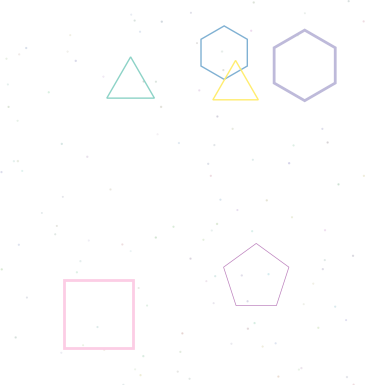[{"shape": "triangle", "thickness": 1, "radius": 0.36, "center": [0.339, 0.781]}, {"shape": "hexagon", "thickness": 2, "radius": 0.46, "center": [0.791, 0.83]}, {"shape": "hexagon", "thickness": 1, "radius": 0.35, "center": [0.582, 0.863]}, {"shape": "square", "thickness": 2, "radius": 0.44, "center": [0.256, 0.185]}, {"shape": "pentagon", "thickness": 0.5, "radius": 0.45, "center": [0.666, 0.279]}, {"shape": "triangle", "thickness": 1, "radius": 0.34, "center": [0.612, 0.775]}]